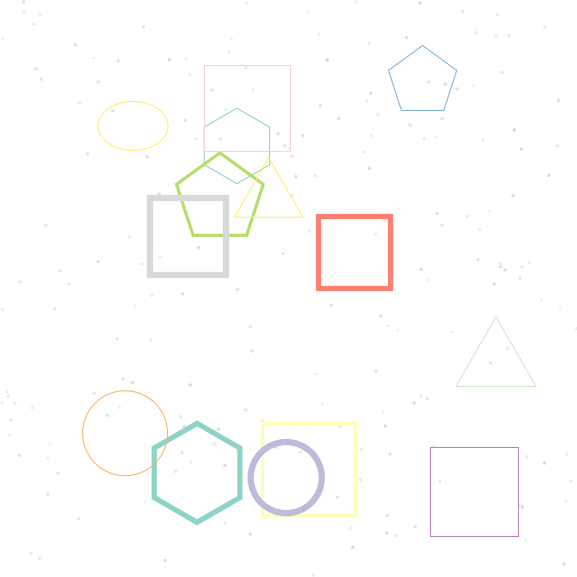[{"shape": "hexagon", "thickness": 0.5, "radius": 0.33, "center": [0.41, 0.746]}, {"shape": "hexagon", "thickness": 2.5, "radius": 0.43, "center": [0.341, 0.18]}, {"shape": "square", "thickness": 1.5, "radius": 0.4, "center": [0.535, 0.187]}, {"shape": "circle", "thickness": 3, "radius": 0.31, "center": [0.496, 0.172]}, {"shape": "square", "thickness": 2.5, "radius": 0.31, "center": [0.613, 0.563]}, {"shape": "pentagon", "thickness": 0.5, "radius": 0.31, "center": [0.732, 0.858]}, {"shape": "circle", "thickness": 0.5, "radius": 0.37, "center": [0.217, 0.249]}, {"shape": "pentagon", "thickness": 1.5, "radius": 0.39, "center": [0.381, 0.656]}, {"shape": "square", "thickness": 0.5, "radius": 0.37, "center": [0.428, 0.812]}, {"shape": "square", "thickness": 3, "radius": 0.33, "center": [0.326, 0.59]}, {"shape": "square", "thickness": 0.5, "radius": 0.38, "center": [0.821, 0.148]}, {"shape": "triangle", "thickness": 0.5, "radius": 0.4, "center": [0.859, 0.37]}, {"shape": "triangle", "thickness": 0.5, "radius": 0.34, "center": [0.465, 0.657]}, {"shape": "oval", "thickness": 0.5, "radius": 0.3, "center": [0.231, 0.781]}]